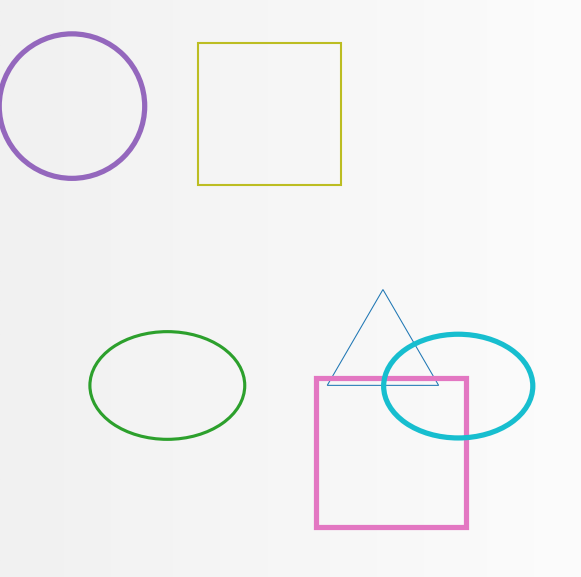[{"shape": "triangle", "thickness": 0.5, "radius": 0.55, "center": [0.659, 0.387]}, {"shape": "oval", "thickness": 1.5, "radius": 0.67, "center": [0.288, 0.332]}, {"shape": "circle", "thickness": 2.5, "radius": 0.63, "center": [0.124, 0.815]}, {"shape": "square", "thickness": 2.5, "radius": 0.65, "center": [0.673, 0.216]}, {"shape": "square", "thickness": 1, "radius": 0.61, "center": [0.463, 0.802]}, {"shape": "oval", "thickness": 2.5, "radius": 0.64, "center": [0.788, 0.331]}]